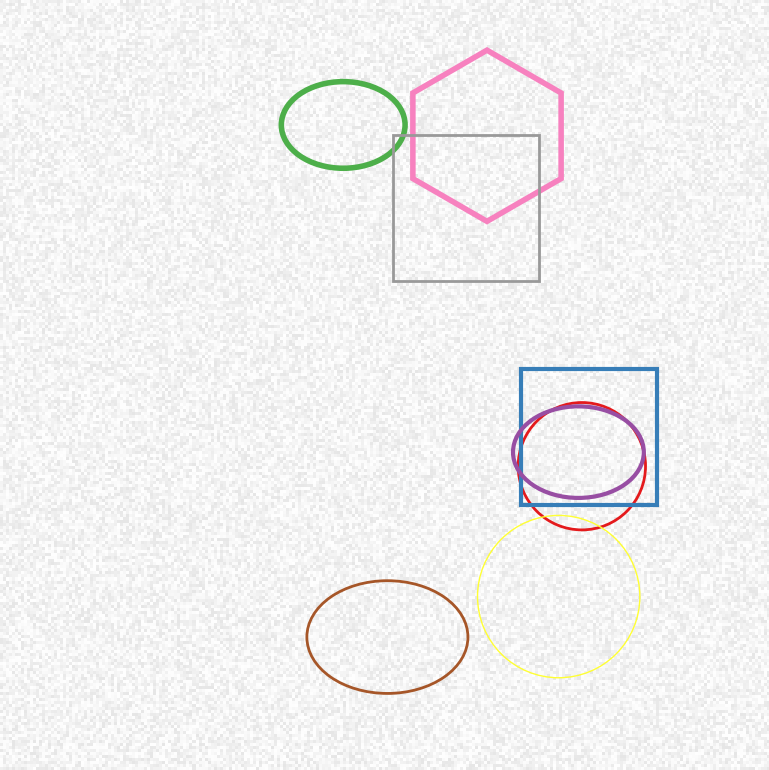[{"shape": "circle", "thickness": 1, "radius": 0.41, "center": [0.756, 0.395]}, {"shape": "square", "thickness": 1.5, "radius": 0.44, "center": [0.765, 0.433]}, {"shape": "oval", "thickness": 2, "radius": 0.4, "center": [0.446, 0.838]}, {"shape": "oval", "thickness": 1.5, "radius": 0.42, "center": [0.751, 0.413]}, {"shape": "circle", "thickness": 0.5, "radius": 0.53, "center": [0.726, 0.225]}, {"shape": "oval", "thickness": 1, "radius": 0.52, "center": [0.503, 0.173]}, {"shape": "hexagon", "thickness": 2, "radius": 0.56, "center": [0.632, 0.824]}, {"shape": "square", "thickness": 1, "radius": 0.47, "center": [0.606, 0.73]}]